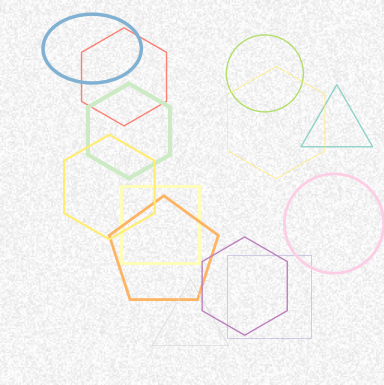[{"shape": "triangle", "thickness": 1, "radius": 0.54, "center": [0.875, 0.673]}, {"shape": "square", "thickness": 2, "radius": 0.5, "center": [0.416, 0.417]}, {"shape": "square", "thickness": 0.5, "radius": 0.54, "center": [0.699, 0.231]}, {"shape": "hexagon", "thickness": 1, "radius": 0.64, "center": [0.322, 0.8]}, {"shape": "oval", "thickness": 2.5, "radius": 0.64, "center": [0.239, 0.874]}, {"shape": "pentagon", "thickness": 2, "radius": 0.75, "center": [0.425, 0.342]}, {"shape": "circle", "thickness": 1, "radius": 0.5, "center": [0.688, 0.809]}, {"shape": "circle", "thickness": 2, "radius": 0.64, "center": [0.868, 0.419]}, {"shape": "triangle", "thickness": 0.5, "radius": 0.57, "center": [0.495, 0.16]}, {"shape": "hexagon", "thickness": 1, "radius": 0.64, "center": [0.636, 0.257]}, {"shape": "hexagon", "thickness": 3, "radius": 0.62, "center": [0.335, 0.66]}, {"shape": "hexagon", "thickness": 1.5, "radius": 0.68, "center": [0.284, 0.514]}, {"shape": "hexagon", "thickness": 0.5, "radius": 0.73, "center": [0.717, 0.682]}]